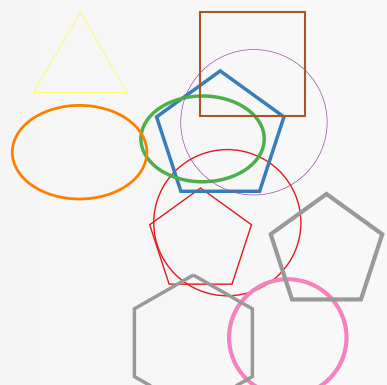[{"shape": "pentagon", "thickness": 1, "radius": 0.69, "center": [0.518, 0.374]}, {"shape": "circle", "thickness": 1, "radius": 0.95, "center": [0.587, 0.422]}, {"shape": "pentagon", "thickness": 2.5, "radius": 0.86, "center": [0.568, 0.643]}, {"shape": "oval", "thickness": 2.5, "radius": 0.8, "center": [0.523, 0.639]}, {"shape": "circle", "thickness": 0.5, "radius": 0.94, "center": [0.655, 0.682]}, {"shape": "oval", "thickness": 2, "radius": 0.87, "center": [0.205, 0.605]}, {"shape": "triangle", "thickness": 0.5, "radius": 0.7, "center": [0.207, 0.829]}, {"shape": "square", "thickness": 1.5, "radius": 0.67, "center": [0.652, 0.834]}, {"shape": "circle", "thickness": 3, "radius": 0.76, "center": [0.743, 0.123]}, {"shape": "pentagon", "thickness": 3, "radius": 0.76, "center": [0.843, 0.345]}, {"shape": "hexagon", "thickness": 2.5, "radius": 0.88, "center": [0.499, 0.11]}]